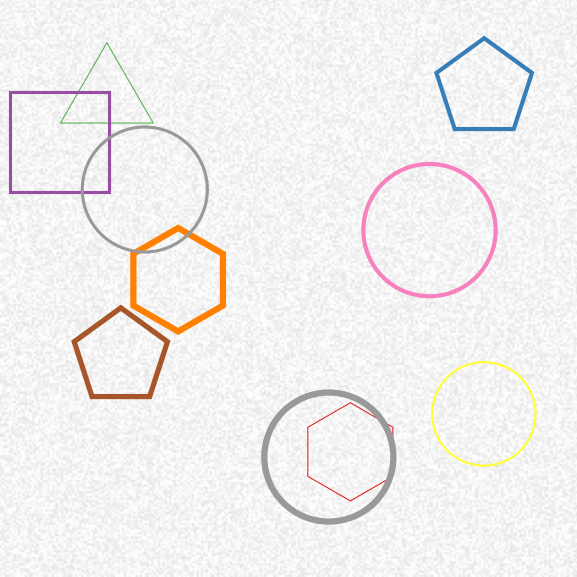[{"shape": "hexagon", "thickness": 0.5, "radius": 0.42, "center": [0.607, 0.217]}, {"shape": "pentagon", "thickness": 2, "radius": 0.43, "center": [0.838, 0.846]}, {"shape": "triangle", "thickness": 0.5, "radius": 0.46, "center": [0.185, 0.832]}, {"shape": "square", "thickness": 1.5, "radius": 0.43, "center": [0.103, 0.753]}, {"shape": "hexagon", "thickness": 3, "radius": 0.45, "center": [0.308, 0.515]}, {"shape": "circle", "thickness": 1, "radius": 0.45, "center": [0.838, 0.282]}, {"shape": "pentagon", "thickness": 2.5, "radius": 0.42, "center": [0.209, 0.381]}, {"shape": "circle", "thickness": 2, "radius": 0.57, "center": [0.744, 0.601]}, {"shape": "circle", "thickness": 1.5, "radius": 0.54, "center": [0.251, 0.671]}, {"shape": "circle", "thickness": 3, "radius": 0.56, "center": [0.569, 0.208]}]